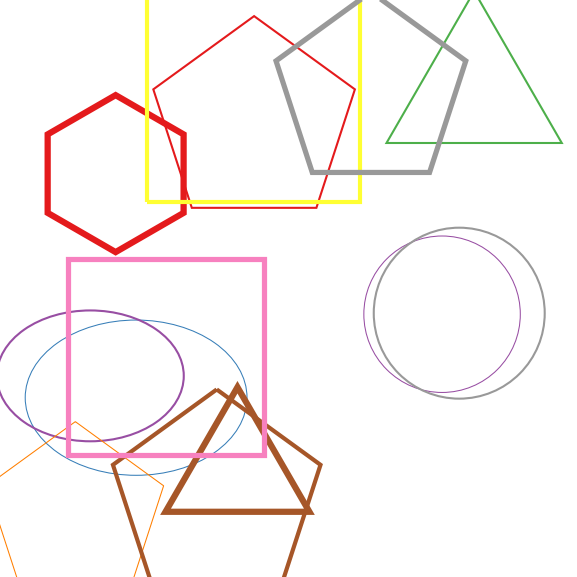[{"shape": "pentagon", "thickness": 1, "radius": 0.92, "center": [0.44, 0.788]}, {"shape": "hexagon", "thickness": 3, "radius": 0.68, "center": [0.2, 0.698]}, {"shape": "oval", "thickness": 0.5, "radius": 0.96, "center": [0.236, 0.311]}, {"shape": "triangle", "thickness": 1, "radius": 0.88, "center": [0.821, 0.839]}, {"shape": "oval", "thickness": 1, "radius": 0.81, "center": [0.156, 0.348]}, {"shape": "circle", "thickness": 0.5, "radius": 0.68, "center": [0.765, 0.455]}, {"shape": "pentagon", "thickness": 0.5, "radius": 0.8, "center": [0.13, 0.108]}, {"shape": "square", "thickness": 2, "radius": 0.93, "center": [0.439, 0.835]}, {"shape": "pentagon", "thickness": 2, "radius": 0.94, "center": [0.375, 0.136]}, {"shape": "triangle", "thickness": 3, "radius": 0.72, "center": [0.411, 0.185]}, {"shape": "square", "thickness": 2.5, "radius": 0.85, "center": [0.287, 0.381]}, {"shape": "circle", "thickness": 1, "radius": 0.74, "center": [0.795, 0.457]}, {"shape": "pentagon", "thickness": 2.5, "radius": 0.86, "center": [0.642, 0.84]}]